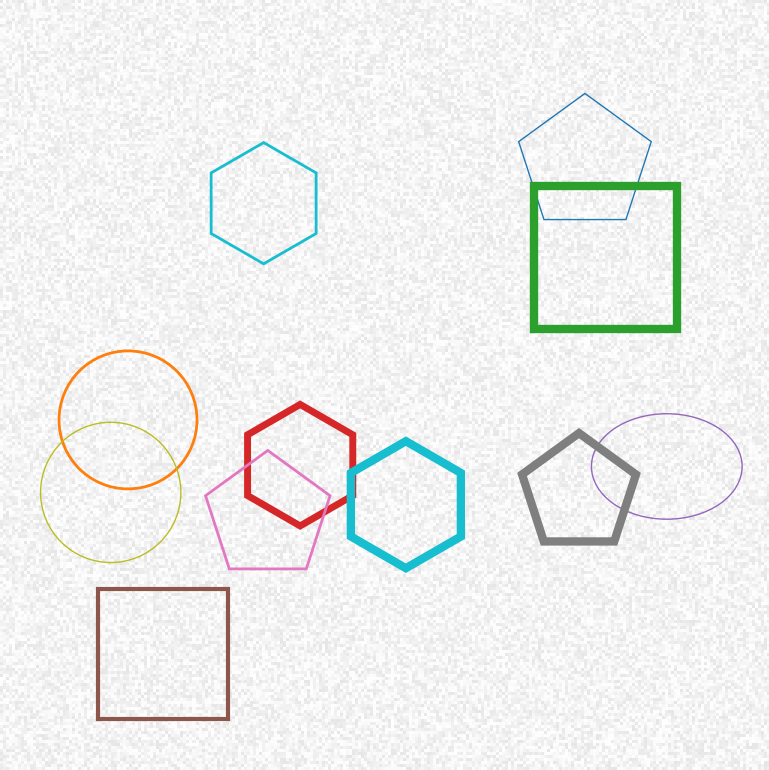[{"shape": "pentagon", "thickness": 0.5, "radius": 0.45, "center": [0.76, 0.788]}, {"shape": "circle", "thickness": 1, "radius": 0.45, "center": [0.166, 0.455]}, {"shape": "square", "thickness": 3, "radius": 0.46, "center": [0.786, 0.665]}, {"shape": "hexagon", "thickness": 2.5, "radius": 0.39, "center": [0.39, 0.396]}, {"shape": "oval", "thickness": 0.5, "radius": 0.49, "center": [0.866, 0.394]}, {"shape": "square", "thickness": 1.5, "radius": 0.42, "center": [0.212, 0.15]}, {"shape": "pentagon", "thickness": 1, "radius": 0.43, "center": [0.348, 0.33]}, {"shape": "pentagon", "thickness": 3, "radius": 0.39, "center": [0.752, 0.36]}, {"shape": "circle", "thickness": 0.5, "radius": 0.46, "center": [0.144, 0.361]}, {"shape": "hexagon", "thickness": 1, "radius": 0.39, "center": [0.342, 0.736]}, {"shape": "hexagon", "thickness": 3, "radius": 0.41, "center": [0.527, 0.345]}]